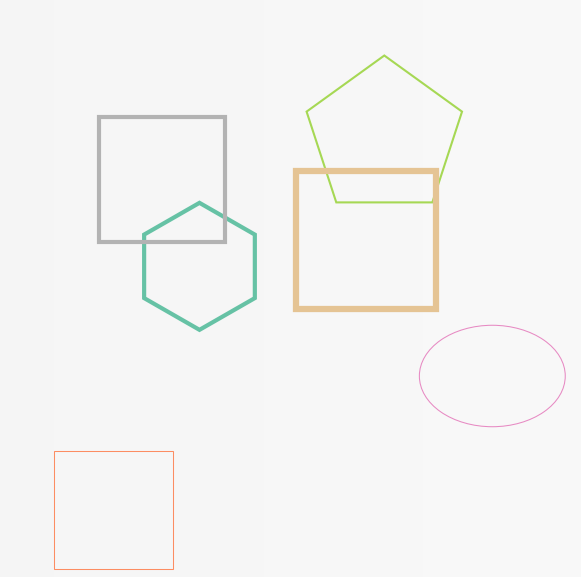[{"shape": "hexagon", "thickness": 2, "radius": 0.55, "center": [0.343, 0.538]}, {"shape": "square", "thickness": 0.5, "radius": 0.51, "center": [0.195, 0.116]}, {"shape": "oval", "thickness": 0.5, "radius": 0.63, "center": [0.847, 0.348]}, {"shape": "pentagon", "thickness": 1, "radius": 0.7, "center": [0.661, 0.762]}, {"shape": "square", "thickness": 3, "radius": 0.6, "center": [0.629, 0.583]}, {"shape": "square", "thickness": 2, "radius": 0.54, "center": [0.278, 0.688]}]